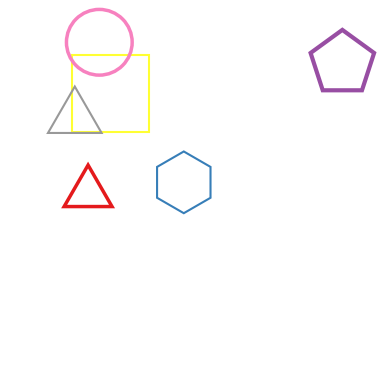[{"shape": "triangle", "thickness": 2.5, "radius": 0.36, "center": [0.229, 0.499]}, {"shape": "hexagon", "thickness": 1.5, "radius": 0.4, "center": [0.477, 0.526]}, {"shape": "pentagon", "thickness": 3, "radius": 0.43, "center": [0.889, 0.836]}, {"shape": "square", "thickness": 1.5, "radius": 0.5, "center": [0.288, 0.758]}, {"shape": "circle", "thickness": 2.5, "radius": 0.43, "center": [0.258, 0.89]}, {"shape": "triangle", "thickness": 1.5, "radius": 0.4, "center": [0.194, 0.695]}]